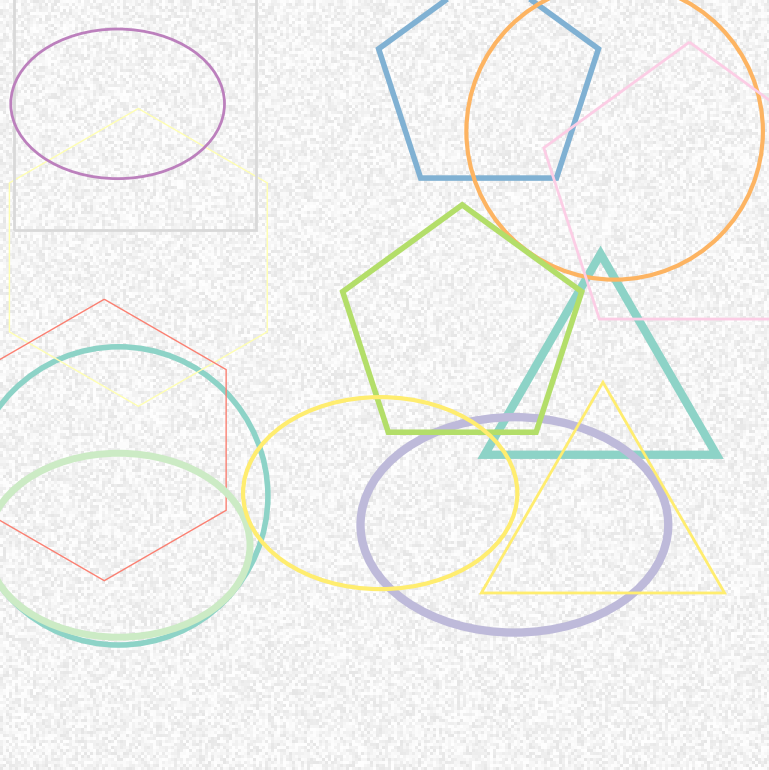[{"shape": "triangle", "thickness": 3, "radius": 0.87, "center": [0.78, 0.496]}, {"shape": "circle", "thickness": 2, "radius": 0.97, "center": [0.154, 0.356]}, {"shape": "hexagon", "thickness": 0.5, "radius": 0.97, "center": [0.18, 0.666]}, {"shape": "oval", "thickness": 3, "radius": 1.0, "center": [0.668, 0.318]}, {"shape": "hexagon", "thickness": 0.5, "radius": 0.91, "center": [0.135, 0.429]}, {"shape": "pentagon", "thickness": 2, "radius": 0.75, "center": [0.634, 0.89]}, {"shape": "circle", "thickness": 1.5, "radius": 0.96, "center": [0.798, 0.829]}, {"shape": "pentagon", "thickness": 2, "radius": 0.82, "center": [0.6, 0.571]}, {"shape": "pentagon", "thickness": 1, "radius": 0.99, "center": [0.895, 0.747]}, {"shape": "square", "thickness": 1, "radius": 0.79, "center": [0.175, 0.858]}, {"shape": "oval", "thickness": 1, "radius": 0.69, "center": [0.153, 0.865]}, {"shape": "oval", "thickness": 2.5, "radius": 0.85, "center": [0.154, 0.292]}, {"shape": "triangle", "thickness": 1, "radius": 0.91, "center": [0.783, 0.321]}, {"shape": "oval", "thickness": 1.5, "radius": 0.89, "center": [0.494, 0.36]}]